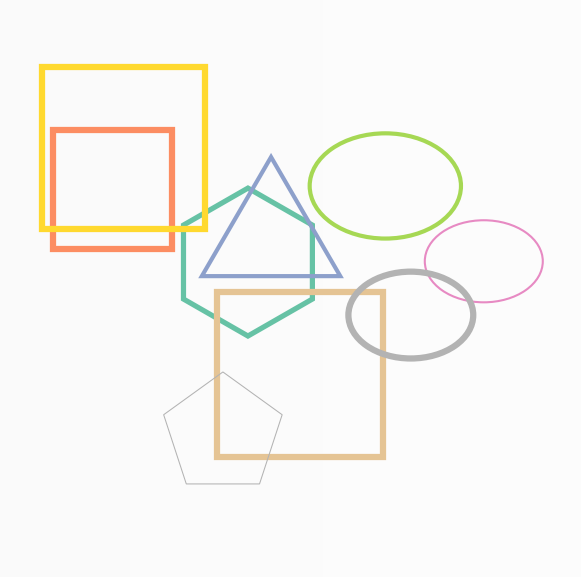[{"shape": "hexagon", "thickness": 2.5, "radius": 0.64, "center": [0.427, 0.545]}, {"shape": "square", "thickness": 3, "radius": 0.51, "center": [0.193, 0.67]}, {"shape": "triangle", "thickness": 2, "radius": 0.69, "center": [0.466, 0.59]}, {"shape": "oval", "thickness": 1, "radius": 0.51, "center": [0.832, 0.547]}, {"shape": "oval", "thickness": 2, "radius": 0.65, "center": [0.663, 0.677]}, {"shape": "square", "thickness": 3, "radius": 0.7, "center": [0.212, 0.742]}, {"shape": "square", "thickness": 3, "radius": 0.71, "center": [0.517, 0.351]}, {"shape": "pentagon", "thickness": 0.5, "radius": 0.54, "center": [0.383, 0.248]}, {"shape": "oval", "thickness": 3, "radius": 0.54, "center": [0.707, 0.454]}]